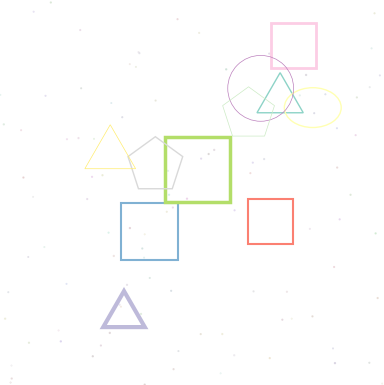[{"shape": "triangle", "thickness": 1, "radius": 0.35, "center": [0.728, 0.742]}, {"shape": "oval", "thickness": 1, "radius": 0.37, "center": [0.812, 0.721]}, {"shape": "triangle", "thickness": 3, "radius": 0.31, "center": [0.322, 0.182]}, {"shape": "square", "thickness": 1.5, "radius": 0.29, "center": [0.703, 0.425]}, {"shape": "square", "thickness": 1.5, "radius": 0.37, "center": [0.388, 0.399]}, {"shape": "square", "thickness": 2.5, "radius": 0.42, "center": [0.513, 0.56]}, {"shape": "square", "thickness": 2, "radius": 0.29, "center": [0.763, 0.882]}, {"shape": "pentagon", "thickness": 1, "radius": 0.37, "center": [0.404, 0.57]}, {"shape": "circle", "thickness": 0.5, "radius": 0.43, "center": [0.677, 0.771]}, {"shape": "pentagon", "thickness": 0.5, "radius": 0.35, "center": [0.646, 0.704]}, {"shape": "triangle", "thickness": 0.5, "radius": 0.38, "center": [0.286, 0.6]}]